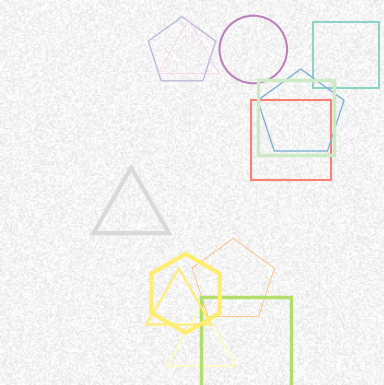[{"shape": "square", "thickness": 1.5, "radius": 0.43, "center": [0.899, 0.858]}, {"shape": "triangle", "thickness": 1, "radius": 0.52, "center": [0.523, 0.101]}, {"shape": "pentagon", "thickness": 1, "radius": 0.46, "center": [0.473, 0.865]}, {"shape": "square", "thickness": 1.5, "radius": 0.52, "center": [0.756, 0.637]}, {"shape": "pentagon", "thickness": 1, "radius": 0.59, "center": [0.781, 0.703]}, {"shape": "pentagon", "thickness": 0.5, "radius": 0.56, "center": [0.606, 0.269]}, {"shape": "square", "thickness": 2.5, "radius": 0.58, "center": [0.639, 0.11]}, {"shape": "triangle", "thickness": 0.5, "radius": 0.46, "center": [0.49, 0.855]}, {"shape": "triangle", "thickness": 3, "radius": 0.57, "center": [0.341, 0.451]}, {"shape": "circle", "thickness": 1.5, "radius": 0.44, "center": [0.658, 0.871]}, {"shape": "square", "thickness": 2.5, "radius": 0.49, "center": [0.769, 0.695]}, {"shape": "hexagon", "thickness": 3, "radius": 0.51, "center": [0.482, 0.238]}, {"shape": "triangle", "thickness": 1.5, "radius": 0.49, "center": [0.464, 0.206]}]